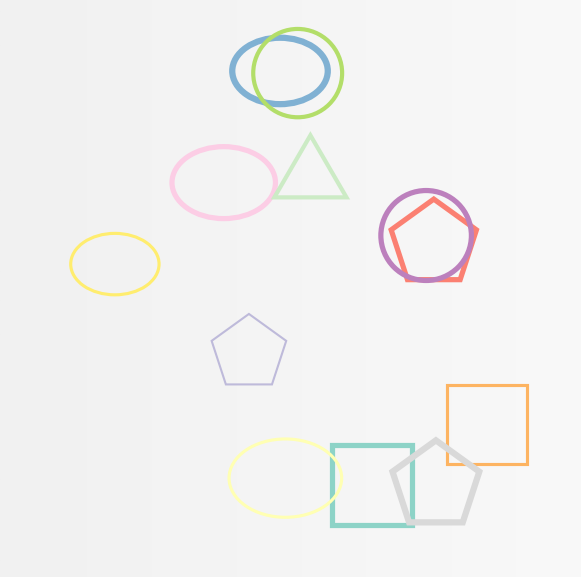[{"shape": "square", "thickness": 2.5, "radius": 0.35, "center": [0.64, 0.159]}, {"shape": "oval", "thickness": 1.5, "radius": 0.48, "center": [0.491, 0.171]}, {"shape": "pentagon", "thickness": 1, "radius": 0.34, "center": [0.428, 0.388]}, {"shape": "pentagon", "thickness": 2.5, "radius": 0.39, "center": [0.746, 0.577]}, {"shape": "oval", "thickness": 3, "radius": 0.41, "center": [0.482, 0.876]}, {"shape": "square", "thickness": 1.5, "radius": 0.34, "center": [0.838, 0.264]}, {"shape": "circle", "thickness": 2, "radius": 0.38, "center": [0.512, 0.873]}, {"shape": "oval", "thickness": 2.5, "radius": 0.45, "center": [0.385, 0.683]}, {"shape": "pentagon", "thickness": 3, "radius": 0.39, "center": [0.75, 0.158]}, {"shape": "circle", "thickness": 2.5, "radius": 0.39, "center": [0.733, 0.591]}, {"shape": "triangle", "thickness": 2, "radius": 0.36, "center": [0.534, 0.693]}, {"shape": "oval", "thickness": 1.5, "radius": 0.38, "center": [0.198, 0.542]}]